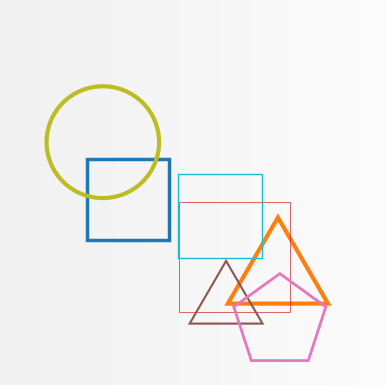[{"shape": "square", "thickness": 2.5, "radius": 0.53, "center": [0.33, 0.483]}, {"shape": "triangle", "thickness": 3, "radius": 0.75, "center": [0.717, 0.286]}, {"shape": "square", "thickness": 0.5, "radius": 0.71, "center": [0.605, 0.332]}, {"shape": "triangle", "thickness": 1.5, "radius": 0.54, "center": [0.583, 0.214]}, {"shape": "pentagon", "thickness": 2, "radius": 0.62, "center": [0.722, 0.164]}, {"shape": "circle", "thickness": 3, "radius": 0.73, "center": [0.265, 0.631]}, {"shape": "square", "thickness": 1, "radius": 0.54, "center": [0.569, 0.439]}]